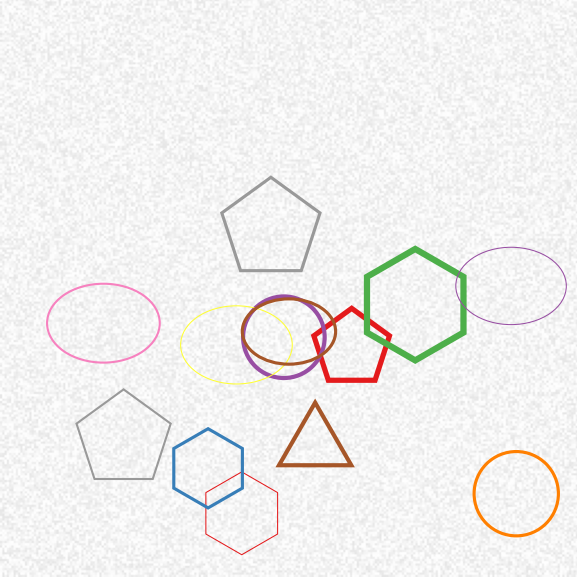[{"shape": "pentagon", "thickness": 2.5, "radius": 0.34, "center": [0.609, 0.396]}, {"shape": "hexagon", "thickness": 0.5, "radius": 0.36, "center": [0.419, 0.11]}, {"shape": "hexagon", "thickness": 1.5, "radius": 0.34, "center": [0.36, 0.188]}, {"shape": "hexagon", "thickness": 3, "radius": 0.48, "center": [0.719, 0.472]}, {"shape": "circle", "thickness": 2, "radius": 0.35, "center": [0.492, 0.415]}, {"shape": "oval", "thickness": 0.5, "radius": 0.48, "center": [0.885, 0.504]}, {"shape": "circle", "thickness": 1.5, "radius": 0.36, "center": [0.894, 0.144]}, {"shape": "oval", "thickness": 0.5, "radius": 0.48, "center": [0.409, 0.402]}, {"shape": "triangle", "thickness": 2, "radius": 0.36, "center": [0.546, 0.23]}, {"shape": "oval", "thickness": 1.5, "radius": 0.4, "center": [0.5, 0.425]}, {"shape": "oval", "thickness": 1, "radius": 0.49, "center": [0.179, 0.44]}, {"shape": "pentagon", "thickness": 1.5, "radius": 0.45, "center": [0.469, 0.603]}, {"shape": "pentagon", "thickness": 1, "radius": 0.43, "center": [0.214, 0.239]}]